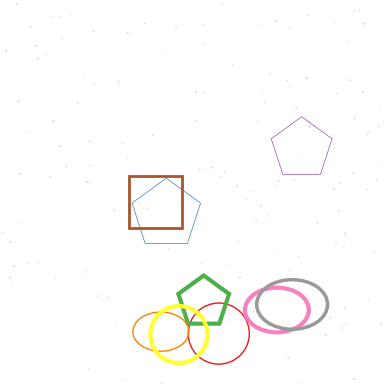[{"shape": "circle", "thickness": 1, "radius": 0.4, "center": [0.568, 0.134]}, {"shape": "pentagon", "thickness": 0.5, "radius": 0.47, "center": [0.432, 0.444]}, {"shape": "pentagon", "thickness": 3, "radius": 0.35, "center": [0.529, 0.215]}, {"shape": "pentagon", "thickness": 0.5, "radius": 0.41, "center": [0.784, 0.614]}, {"shape": "oval", "thickness": 1, "radius": 0.36, "center": [0.418, 0.139]}, {"shape": "circle", "thickness": 3, "radius": 0.37, "center": [0.465, 0.131]}, {"shape": "square", "thickness": 2, "radius": 0.34, "center": [0.404, 0.475]}, {"shape": "oval", "thickness": 3, "radius": 0.41, "center": [0.719, 0.195]}, {"shape": "oval", "thickness": 2.5, "radius": 0.46, "center": [0.759, 0.209]}]